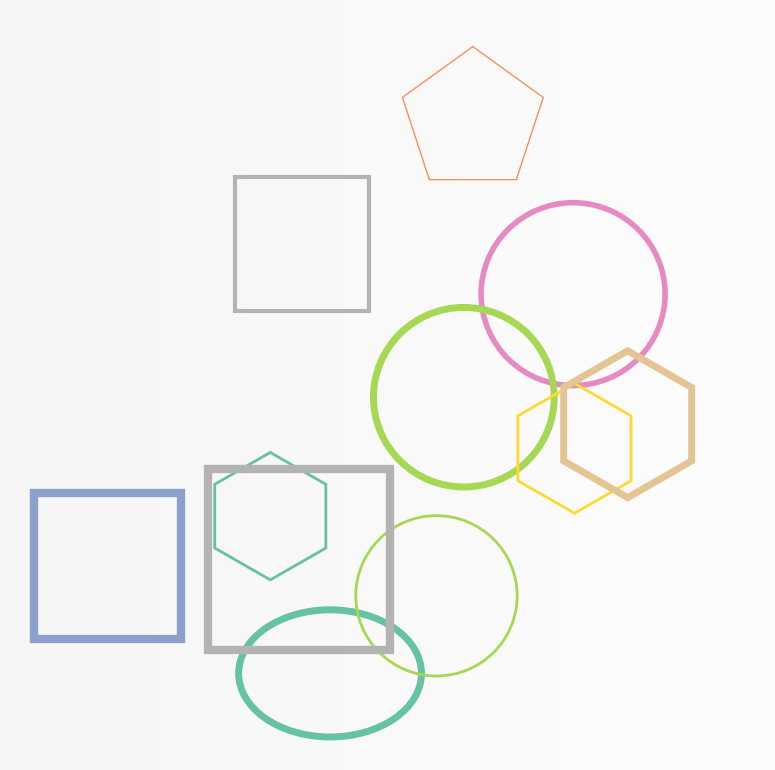[{"shape": "oval", "thickness": 2.5, "radius": 0.59, "center": [0.426, 0.125]}, {"shape": "hexagon", "thickness": 1, "radius": 0.41, "center": [0.349, 0.33]}, {"shape": "pentagon", "thickness": 0.5, "radius": 0.48, "center": [0.61, 0.844]}, {"shape": "square", "thickness": 3, "radius": 0.47, "center": [0.139, 0.265]}, {"shape": "circle", "thickness": 2, "radius": 0.59, "center": [0.739, 0.618]}, {"shape": "circle", "thickness": 1, "radius": 0.52, "center": [0.563, 0.226]}, {"shape": "circle", "thickness": 2.5, "radius": 0.58, "center": [0.598, 0.484]}, {"shape": "hexagon", "thickness": 1, "radius": 0.42, "center": [0.741, 0.418]}, {"shape": "hexagon", "thickness": 2.5, "radius": 0.48, "center": [0.81, 0.449]}, {"shape": "square", "thickness": 3, "radius": 0.59, "center": [0.386, 0.273]}, {"shape": "square", "thickness": 1.5, "radius": 0.43, "center": [0.39, 0.683]}]